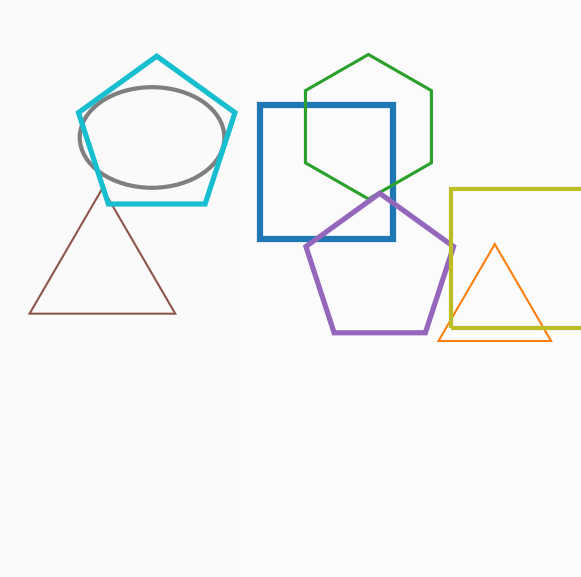[{"shape": "square", "thickness": 3, "radius": 0.58, "center": [0.562, 0.701]}, {"shape": "triangle", "thickness": 1, "radius": 0.56, "center": [0.851, 0.465]}, {"shape": "hexagon", "thickness": 1.5, "radius": 0.63, "center": [0.634, 0.78]}, {"shape": "pentagon", "thickness": 2.5, "radius": 0.67, "center": [0.653, 0.531]}, {"shape": "triangle", "thickness": 1, "radius": 0.72, "center": [0.176, 0.528]}, {"shape": "oval", "thickness": 2, "radius": 0.62, "center": [0.262, 0.761]}, {"shape": "square", "thickness": 2, "radius": 0.6, "center": [0.897, 0.552]}, {"shape": "pentagon", "thickness": 2.5, "radius": 0.71, "center": [0.27, 0.76]}]